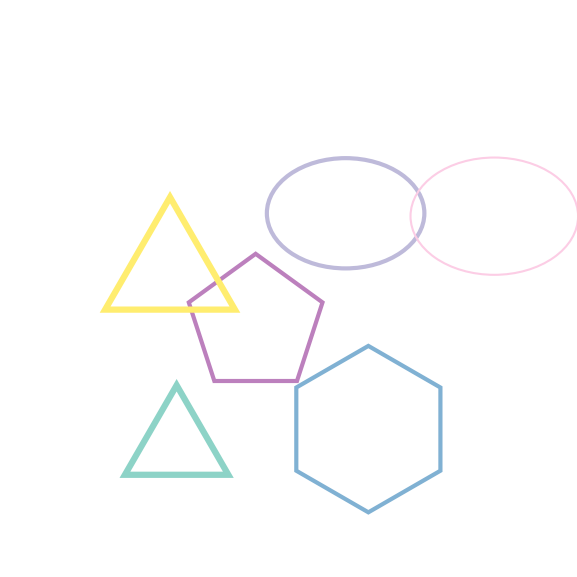[{"shape": "triangle", "thickness": 3, "radius": 0.52, "center": [0.306, 0.229]}, {"shape": "oval", "thickness": 2, "radius": 0.68, "center": [0.598, 0.63]}, {"shape": "hexagon", "thickness": 2, "radius": 0.72, "center": [0.638, 0.256]}, {"shape": "oval", "thickness": 1, "radius": 0.73, "center": [0.856, 0.625]}, {"shape": "pentagon", "thickness": 2, "radius": 0.61, "center": [0.443, 0.438]}, {"shape": "triangle", "thickness": 3, "radius": 0.65, "center": [0.294, 0.528]}]